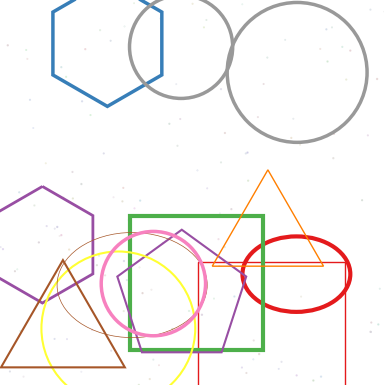[{"shape": "oval", "thickness": 3, "radius": 0.7, "center": [0.77, 0.288]}, {"shape": "square", "thickness": 1, "radius": 0.96, "center": [0.705, 0.127]}, {"shape": "hexagon", "thickness": 2.5, "radius": 0.82, "center": [0.279, 0.887]}, {"shape": "square", "thickness": 3, "radius": 0.87, "center": [0.51, 0.265]}, {"shape": "hexagon", "thickness": 2, "radius": 0.76, "center": [0.11, 0.364]}, {"shape": "pentagon", "thickness": 1.5, "radius": 0.88, "center": [0.472, 0.227]}, {"shape": "triangle", "thickness": 1, "radius": 0.83, "center": [0.696, 0.392]}, {"shape": "circle", "thickness": 1.5, "radius": 1.0, "center": [0.307, 0.147]}, {"shape": "oval", "thickness": 0.5, "radius": 0.97, "center": [0.343, 0.26]}, {"shape": "triangle", "thickness": 1.5, "radius": 0.93, "center": [0.163, 0.139]}, {"shape": "circle", "thickness": 2.5, "radius": 0.68, "center": [0.398, 0.263]}, {"shape": "circle", "thickness": 2.5, "radius": 0.67, "center": [0.47, 0.878]}, {"shape": "circle", "thickness": 2.5, "radius": 0.91, "center": [0.772, 0.812]}]